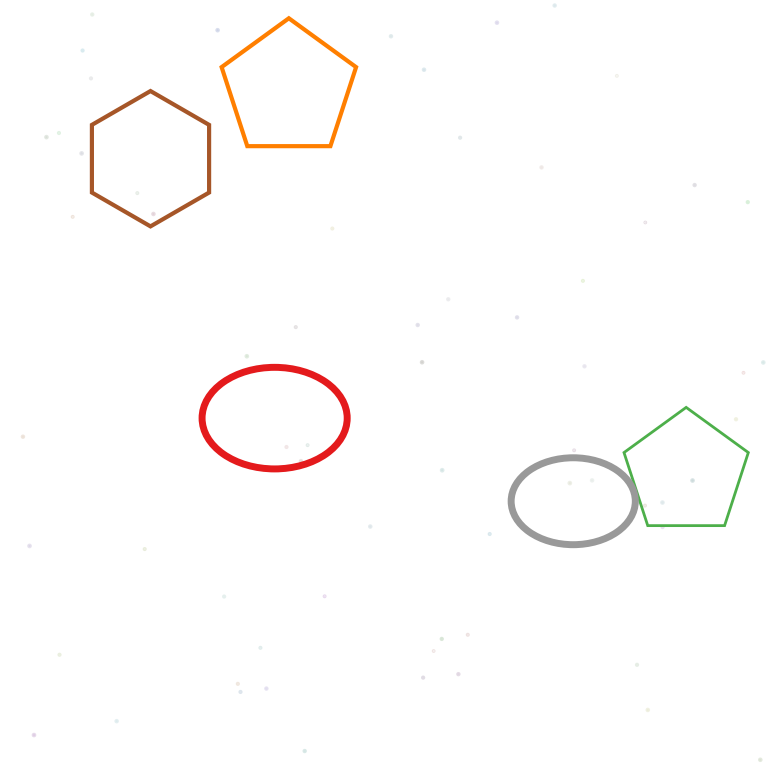[{"shape": "oval", "thickness": 2.5, "radius": 0.47, "center": [0.357, 0.457]}, {"shape": "pentagon", "thickness": 1, "radius": 0.42, "center": [0.891, 0.386]}, {"shape": "pentagon", "thickness": 1.5, "radius": 0.46, "center": [0.375, 0.884]}, {"shape": "hexagon", "thickness": 1.5, "radius": 0.44, "center": [0.195, 0.794]}, {"shape": "oval", "thickness": 2.5, "radius": 0.4, "center": [0.744, 0.349]}]